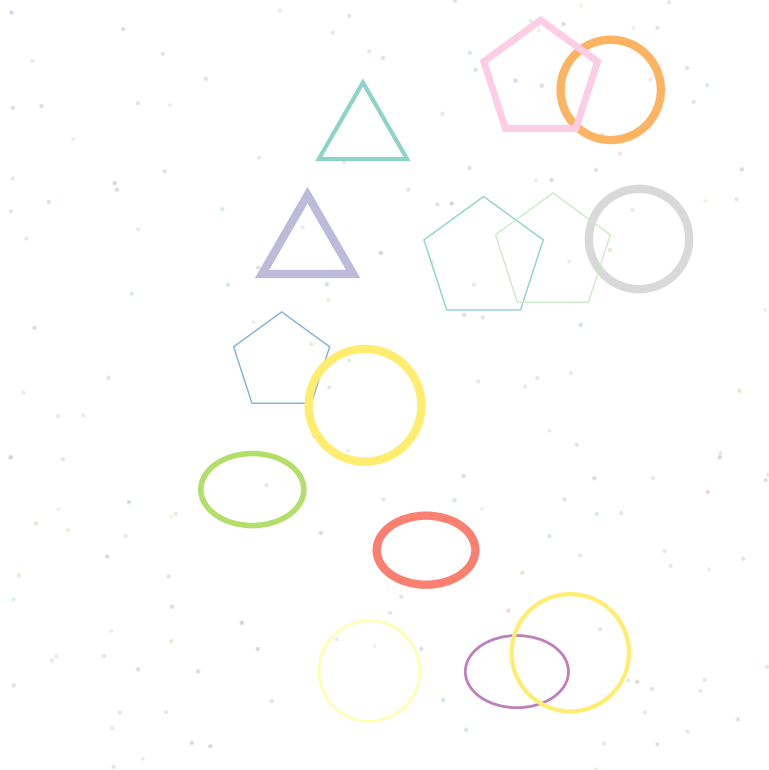[{"shape": "triangle", "thickness": 1.5, "radius": 0.33, "center": [0.471, 0.827]}, {"shape": "pentagon", "thickness": 0.5, "radius": 0.41, "center": [0.628, 0.663]}, {"shape": "circle", "thickness": 1, "radius": 0.33, "center": [0.48, 0.129]}, {"shape": "triangle", "thickness": 3, "radius": 0.34, "center": [0.399, 0.678]}, {"shape": "oval", "thickness": 3, "radius": 0.32, "center": [0.553, 0.285]}, {"shape": "pentagon", "thickness": 0.5, "radius": 0.33, "center": [0.366, 0.529]}, {"shape": "circle", "thickness": 3, "radius": 0.33, "center": [0.793, 0.883]}, {"shape": "oval", "thickness": 2, "radius": 0.33, "center": [0.328, 0.364]}, {"shape": "pentagon", "thickness": 2.5, "radius": 0.39, "center": [0.702, 0.896]}, {"shape": "circle", "thickness": 3, "radius": 0.33, "center": [0.83, 0.69]}, {"shape": "oval", "thickness": 1, "radius": 0.33, "center": [0.671, 0.128]}, {"shape": "pentagon", "thickness": 0.5, "radius": 0.39, "center": [0.718, 0.671]}, {"shape": "circle", "thickness": 1.5, "radius": 0.38, "center": [0.741, 0.152]}, {"shape": "circle", "thickness": 3, "radius": 0.37, "center": [0.474, 0.474]}]